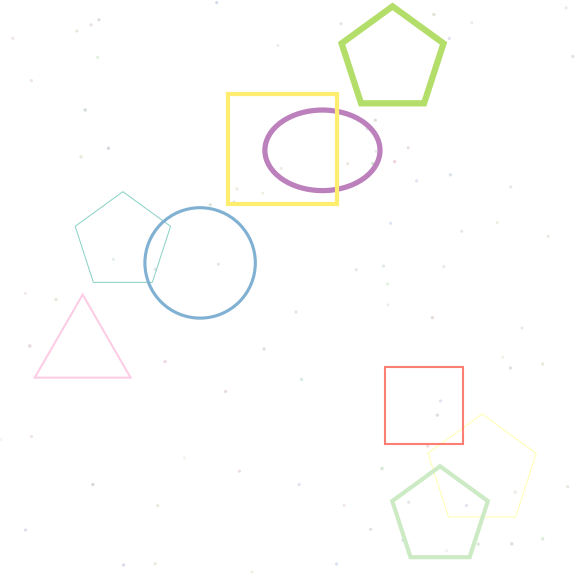[{"shape": "pentagon", "thickness": 0.5, "radius": 0.43, "center": [0.213, 0.58]}, {"shape": "pentagon", "thickness": 0.5, "radius": 0.49, "center": [0.835, 0.184]}, {"shape": "square", "thickness": 1, "radius": 0.33, "center": [0.734, 0.297]}, {"shape": "circle", "thickness": 1.5, "radius": 0.48, "center": [0.347, 0.544]}, {"shape": "pentagon", "thickness": 3, "radius": 0.46, "center": [0.68, 0.895]}, {"shape": "triangle", "thickness": 1, "radius": 0.48, "center": [0.143, 0.393]}, {"shape": "oval", "thickness": 2.5, "radius": 0.5, "center": [0.558, 0.739]}, {"shape": "pentagon", "thickness": 2, "radius": 0.44, "center": [0.762, 0.105]}, {"shape": "square", "thickness": 2, "radius": 0.47, "center": [0.489, 0.741]}]